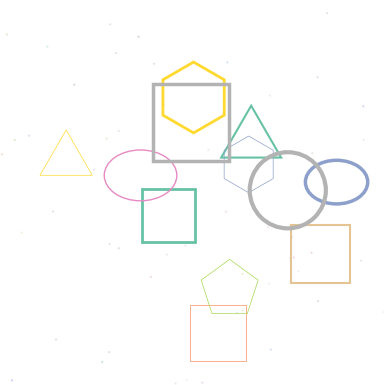[{"shape": "triangle", "thickness": 1.5, "radius": 0.45, "center": [0.652, 0.636]}, {"shape": "square", "thickness": 2, "radius": 0.34, "center": [0.439, 0.439]}, {"shape": "square", "thickness": 0.5, "radius": 0.36, "center": [0.566, 0.135]}, {"shape": "hexagon", "thickness": 0.5, "radius": 0.37, "center": [0.646, 0.573]}, {"shape": "oval", "thickness": 2.5, "radius": 0.4, "center": [0.874, 0.527]}, {"shape": "oval", "thickness": 1, "radius": 0.47, "center": [0.365, 0.544]}, {"shape": "pentagon", "thickness": 0.5, "radius": 0.39, "center": [0.596, 0.248]}, {"shape": "triangle", "thickness": 0.5, "radius": 0.39, "center": [0.172, 0.584]}, {"shape": "hexagon", "thickness": 2, "radius": 0.46, "center": [0.503, 0.747]}, {"shape": "square", "thickness": 1.5, "radius": 0.38, "center": [0.832, 0.34]}, {"shape": "circle", "thickness": 3, "radius": 0.49, "center": [0.747, 0.506]}, {"shape": "square", "thickness": 2.5, "radius": 0.5, "center": [0.495, 0.682]}]